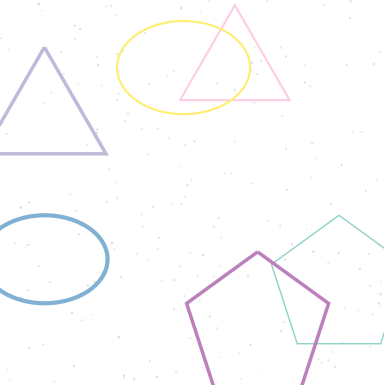[{"shape": "pentagon", "thickness": 1, "radius": 0.92, "center": [0.88, 0.256]}, {"shape": "triangle", "thickness": 2.5, "radius": 0.92, "center": [0.115, 0.693]}, {"shape": "oval", "thickness": 3, "radius": 0.82, "center": [0.116, 0.327]}, {"shape": "triangle", "thickness": 1.5, "radius": 0.82, "center": [0.61, 0.822]}, {"shape": "pentagon", "thickness": 2.5, "radius": 0.97, "center": [0.669, 0.152]}, {"shape": "oval", "thickness": 1.5, "radius": 0.86, "center": [0.477, 0.824]}]